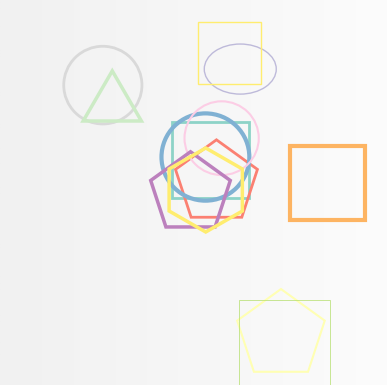[{"shape": "square", "thickness": 2, "radius": 0.49, "center": [0.543, 0.584]}, {"shape": "pentagon", "thickness": 1.5, "radius": 0.59, "center": [0.725, 0.13]}, {"shape": "oval", "thickness": 1, "radius": 0.46, "center": [0.62, 0.821]}, {"shape": "pentagon", "thickness": 2, "radius": 0.56, "center": [0.559, 0.526]}, {"shape": "circle", "thickness": 3, "radius": 0.57, "center": [0.53, 0.592]}, {"shape": "square", "thickness": 3, "radius": 0.48, "center": [0.846, 0.525]}, {"shape": "square", "thickness": 0.5, "radius": 0.59, "center": [0.734, 0.104]}, {"shape": "circle", "thickness": 1.5, "radius": 0.48, "center": [0.572, 0.641]}, {"shape": "circle", "thickness": 2, "radius": 0.5, "center": [0.265, 0.779]}, {"shape": "pentagon", "thickness": 2.5, "radius": 0.54, "center": [0.492, 0.498]}, {"shape": "triangle", "thickness": 2.5, "radius": 0.43, "center": [0.29, 0.729]}, {"shape": "square", "thickness": 1, "radius": 0.4, "center": [0.592, 0.862]}, {"shape": "hexagon", "thickness": 2.5, "radius": 0.55, "center": [0.531, 0.507]}]